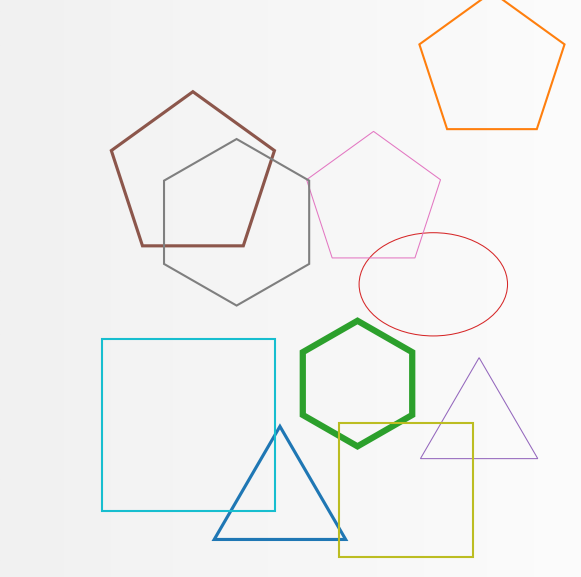[{"shape": "triangle", "thickness": 1.5, "radius": 0.65, "center": [0.482, 0.13]}, {"shape": "pentagon", "thickness": 1, "radius": 0.66, "center": [0.846, 0.882]}, {"shape": "hexagon", "thickness": 3, "radius": 0.54, "center": [0.615, 0.335]}, {"shape": "oval", "thickness": 0.5, "radius": 0.64, "center": [0.745, 0.507]}, {"shape": "triangle", "thickness": 0.5, "radius": 0.58, "center": [0.824, 0.263]}, {"shape": "pentagon", "thickness": 1.5, "radius": 0.74, "center": [0.332, 0.693]}, {"shape": "pentagon", "thickness": 0.5, "radius": 0.61, "center": [0.643, 0.65]}, {"shape": "hexagon", "thickness": 1, "radius": 0.72, "center": [0.407, 0.614]}, {"shape": "square", "thickness": 1, "radius": 0.58, "center": [0.698, 0.151]}, {"shape": "square", "thickness": 1, "radius": 0.74, "center": [0.324, 0.263]}]